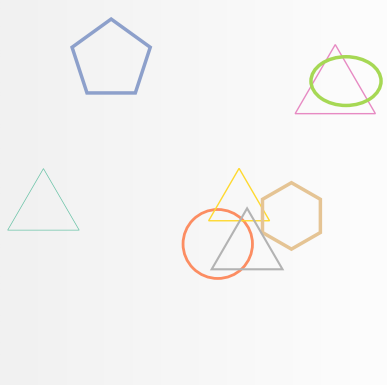[{"shape": "triangle", "thickness": 0.5, "radius": 0.53, "center": [0.112, 0.456]}, {"shape": "circle", "thickness": 2, "radius": 0.45, "center": [0.562, 0.366]}, {"shape": "pentagon", "thickness": 2.5, "radius": 0.53, "center": [0.287, 0.844]}, {"shape": "triangle", "thickness": 1, "radius": 0.6, "center": [0.865, 0.765]}, {"shape": "oval", "thickness": 2.5, "radius": 0.45, "center": [0.893, 0.789]}, {"shape": "triangle", "thickness": 1, "radius": 0.45, "center": [0.617, 0.472]}, {"shape": "hexagon", "thickness": 2.5, "radius": 0.43, "center": [0.752, 0.439]}, {"shape": "triangle", "thickness": 1.5, "radius": 0.53, "center": [0.638, 0.353]}]